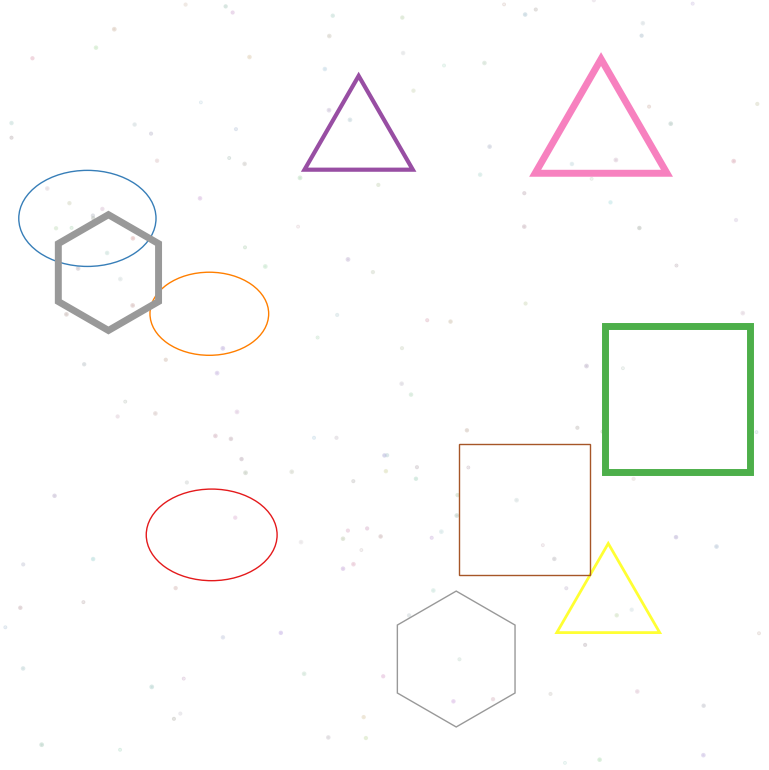[{"shape": "oval", "thickness": 0.5, "radius": 0.42, "center": [0.275, 0.305]}, {"shape": "oval", "thickness": 0.5, "radius": 0.45, "center": [0.113, 0.716]}, {"shape": "square", "thickness": 2.5, "radius": 0.47, "center": [0.88, 0.481]}, {"shape": "triangle", "thickness": 1.5, "radius": 0.41, "center": [0.466, 0.82]}, {"shape": "oval", "thickness": 0.5, "radius": 0.39, "center": [0.272, 0.593]}, {"shape": "triangle", "thickness": 1, "radius": 0.39, "center": [0.79, 0.217]}, {"shape": "square", "thickness": 0.5, "radius": 0.42, "center": [0.681, 0.339]}, {"shape": "triangle", "thickness": 2.5, "radius": 0.49, "center": [0.781, 0.824]}, {"shape": "hexagon", "thickness": 2.5, "radius": 0.38, "center": [0.141, 0.646]}, {"shape": "hexagon", "thickness": 0.5, "radius": 0.44, "center": [0.592, 0.144]}]